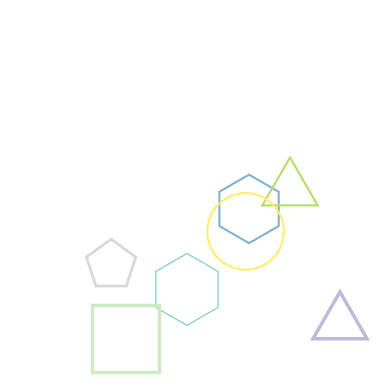[{"shape": "hexagon", "thickness": 1, "radius": 0.47, "center": [0.486, 0.248]}, {"shape": "triangle", "thickness": 2.5, "radius": 0.41, "center": [0.883, 0.161]}, {"shape": "hexagon", "thickness": 1.5, "radius": 0.44, "center": [0.647, 0.457]}, {"shape": "triangle", "thickness": 1.5, "radius": 0.41, "center": [0.753, 0.508]}, {"shape": "pentagon", "thickness": 2, "radius": 0.34, "center": [0.289, 0.312]}, {"shape": "square", "thickness": 2.5, "radius": 0.44, "center": [0.326, 0.12]}, {"shape": "circle", "thickness": 1.5, "radius": 0.5, "center": [0.638, 0.399]}]